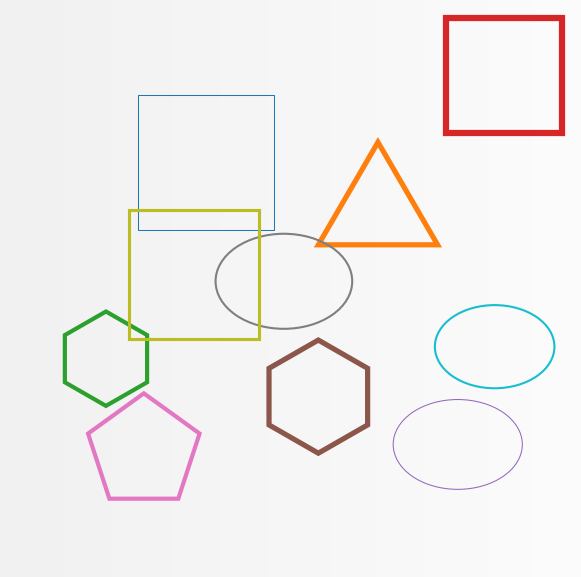[{"shape": "square", "thickness": 0.5, "radius": 0.58, "center": [0.354, 0.718]}, {"shape": "triangle", "thickness": 2.5, "radius": 0.59, "center": [0.65, 0.634]}, {"shape": "hexagon", "thickness": 2, "radius": 0.41, "center": [0.182, 0.378]}, {"shape": "square", "thickness": 3, "radius": 0.5, "center": [0.867, 0.868]}, {"shape": "oval", "thickness": 0.5, "radius": 0.56, "center": [0.788, 0.23]}, {"shape": "hexagon", "thickness": 2.5, "radius": 0.49, "center": [0.548, 0.312]}, {"shape": "pentagon", "thickness": 2, "radius": 0.5, "center": [0.247, 0.217]}, {"shape": "oval", "thickness": 1, "radius": 0.59, "center": [0.488, 0.512]}, {"shape": "square", "thickness": 1.5, "radius": 0.56, "center": [0.334, 0.523]}, {"shape": "oval", "thickness": 1, "radius": 0.51, "center": [0.851, 0.399]}]